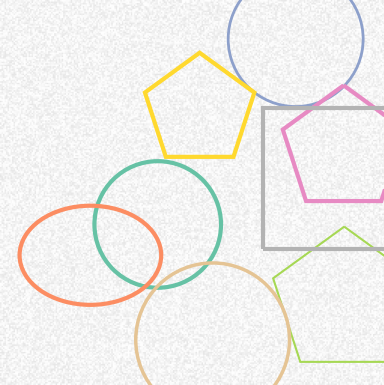[{"shape": "circle", "thickness": 3, "radius": 0.82, "center": [0.41, 0.417]}, {"shape": "oval", "thickness": 3, "radius": 0.92, "center": [0.235, 0.337]}, {"shape": "circle", "thickness": 2, "radius": 0.88, "center": [0.768, 0.899]}, {"shape": "pentagon", "thickness": 3, "radius": 0.83, "center": [0.893, 0.612]}, {"shape": "pentagon", "thickness": 1.5, "radius": 0.97, "center": [0.894, 0.217]}, {"shape": "pentagon", "thickness": 3, "radius": 0.75, "center": [0.519, 0.713]}, {"shape": "circle", "thickness": 2.5, "radius": 1.0, "center": [0.552, 0.117]}, {"shape": "square", "thickness": 3, "radius": 0.92, "center": [0.866, 0.537]}]